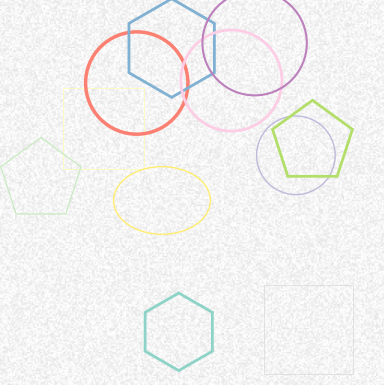[{"shape": "hexagon", "thickness": 2, "radius": 0.5, "center": [0.464, 0.138]}, {"shape": "square", "thickness": 0.5, "radius": 0.53, "center": [0.27, 0.666]}, {"shape": "circle", "thickness": 1, "radius": 0.51, "center": [0.768, 0.597]}, {"shape": "circle", "thickness": 2.5, "radius": 0.66, "center": [0.355, 0.784]}, {"shape": "hexagon", "thickness": 2, "radius": 0.64, "center": [0.446, 0.875]}, {"shape": "pentagon", "thickness": 2, "radius": 0.55, "center": [0.812, 0.63]}, {"shape": "circle", "thickness": 2, "radius": 0.66, "center": [0.601, 0.791]}, {"shape": "square", "thickness": 0.5, "radius": 0.58, "center": [0.801, 0.144]}, {"shape": "circle", "thickness": 1.5, "radius": 0.68, "center": [0.661, 0.888]}, {"shape": "pentagon", "thickness": 1, "radius": 0.55, "center": [0.106, 0.533]}, {"shape": "oval", "thickness": 1, "radius": 0.63, "center": [0.421, 0.479]}]